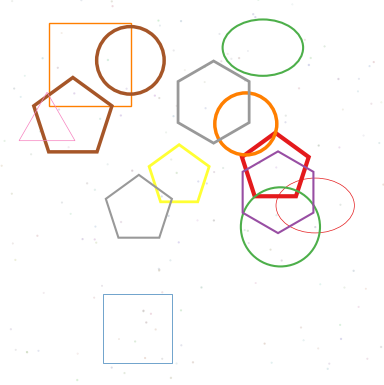[{"shape": "pentagon", "thickness": 3, "radius": 0.46, "center": [0.715, 0.564]}, {"shape": "oval", "thickness": 0.5, "radius": 0.51, "center": [0.819, 0.466]}, {"shape": "square", "thickness": 0.5, "radius": 0.45, "center": [0.357, 0.146]}, {"shape": "oval", "thickness": 1.5, "radius": 0.52, "center": [0.683, 0.876]}, {"shape": "circle", "thickness": 1.5, "radius": 0.51, "center": [0.728, 0.411]}, {"shape": "hexagon", "thickness": 1.5, "radius": 0.53, "center": [0.722, 0.501]}, {"shape": "square", "thickness": 1, "radius": 0.54, "center": [0.234, 0.833]}, {"shape": "circle", "thickness": 2.5, "radius": 0.4, "center": [0.638, 0.678]}, {"shape": "pentagon", "thickness": 2, "radius": 0.41, "center": [0.465, 0.542]}, {"shape": "pentagon", "thickness": 2.5, "radius": 0.53, "center": [0.189, 0.692]}, {"shape": "circle", "thickness": 2.5, "radius": 0.44, "center": [0.339, 0.843]}, {"shape": "triangle", "thickness": 0.5, "radius": 0.42, "center": [0.122, 0.677]}, {"shape": "hexagon", "thickness": 2, "radius": 0.53, "center": [0.555, 0.735]}, {"shape": "pentagon", "thickness": 1.5, "radius": 0.45, "center": [0.361, 0.456]}]